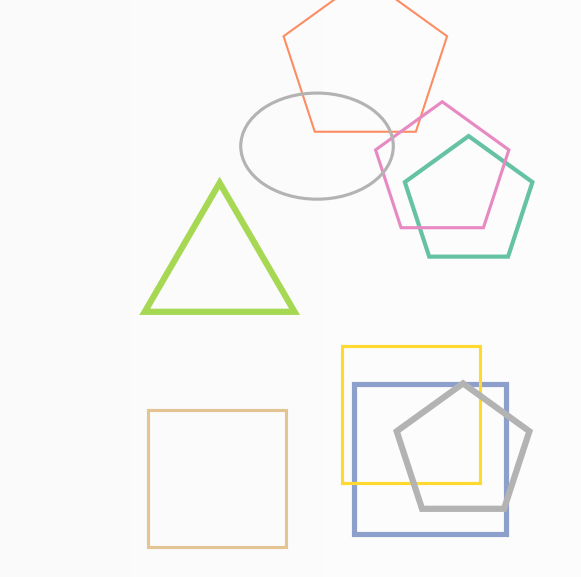[{"shape": "pentagon", "thickness": 2, "radius": 0.58, "center": [0.806, 0.648]}, {"shape": "pentagon", "thickness": 1, "radius": 0.74, "center": [0.629, 0.891]}, {"shape": "square", "thickness": 2.5, "radius": 0.65, "center": [0.74, 0.204]}, {"shape": "pentagon", "thickness": 1.5, "radius": 0.6, "center": [0.761, 0.702]}, {"shape": "triangle", "thickness": 3, "radius": 0.74, "center": [0.378, 0.534]}, {"shape": "square", "thickness": 1.5, "radius": 0.59, "center": [0.708, 0.281]}, {"shape": "square", "thickness": 1.5, "radius": 0.59, "center": [0.373, 0.171]}, {"shape": "pentagon", "thickness": 3, "radius": 0.6, "center": [0.797, 0.215]}, {"shape": "oval", "thickness": 1.5, "radius": 0.66, "center": [0.545, 0.746]}]